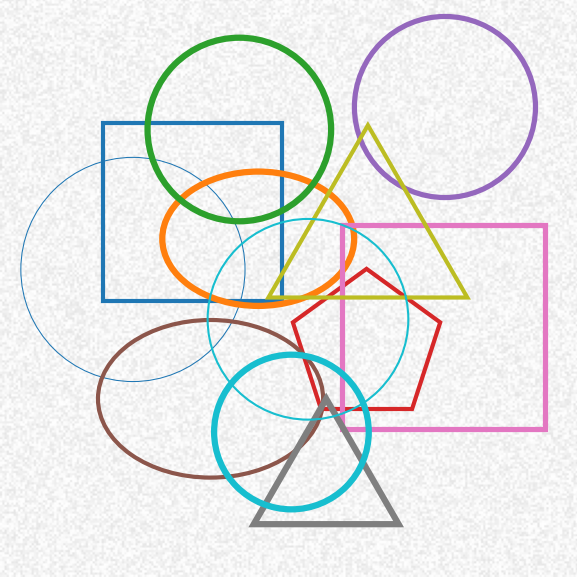[{"shape": "circle", "thickness": 0.5, "radius": 0.97, "center": [0.23, 0.533]}, {"shape": "square", "thickness": 2, "radius": 0.77, "center": [0.334, 0.632]}, {"shape": "oval", "thickness": 3, "radius": 0.83, "center": [0.447, 0.586]}, {"shape": "circle", "thickness": 3, "radius": 0.79, "center": [0.414, 0.775]}, {"shape": "pentagon", "thickness": 2, "radius": 0.67, "center": [0.635, 0.399]}, {"shape": "circle", "thickness": 2.5, "radius": 0.78, "center": [0.77, 0.814]}, {"shape": "oval", "thickness": 2, "radius": 0.97, "center": [0.365, 0.309]}, {"shape": "square", "thickness": 2.5, "radius": 0.88, "center": [0.768, 0.433]}, {"shape": "triangle", "thickness": 3, "radius": 0.72, "center": [0.565, 0.164]}, {"shape": "triangle", "thickness": 2, "radius": 0.99, "center": [0.637, 0.583]}, {"shape": "circle", "thickness": 3, "radius": 0.67, "center": [0.505, 0.251]}, {"shape": "circle", "thickness": 1, "radius": 0.87, "center": [0.533, 0.446]}]